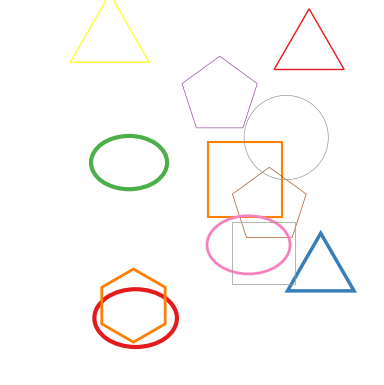[{"shape": "oval", "thickness": 3, "radius": 0.54, "center": [0.352, 0.174]}, {"shape": "triangle", "thickness": 1, "radius": 0.53, "center": [0.803, 0.872]}, {"shape": "triangle", "thickness": 2.5, "radius": 0.5, "center": [0.833, 0.294]}, {"shape": "oval", "thickness": 3, "radius": 0.49, "center": [0.335, 0.578]}, {"shape": "pentagon", "thickness": 0.5, "radius": 0.51, "center": [0.571, 0.751]}, {"shape": "hexagon", "thickness": 2, "radius": 0.47, "center": [0.347, 0.206]}, {"shape": "square", "thickness": 1.5, "radius": 0.48, "center": [0.637, 0.533]}, {"shape": "triangle", "thickness": 1, "radius": 0.59, "center": [0.285, 0.897]}, {"shape": "pentagon", "thickness": 0.5, "radius": 0.5, "center": [0.7, 0.465]}, {"shape": "oval", "thickness": 2, "radius": 0.54, "center": [0.646, 0.364]}, {"shape": "circle", "thickness": 0.5, "radius": 0.55, "center": [0.743, 0.643]}, {"shape": "square", "thickness": 0.5, "radius": 0.41, "center": [0.684, 0.343]}]